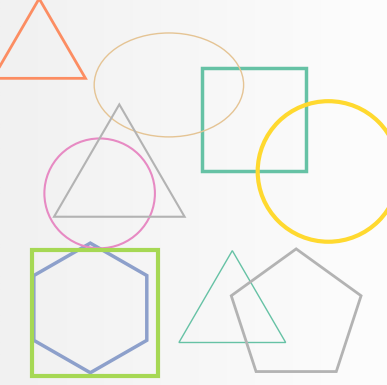[{"shape": "triangle", "thickness": 1, "radius": 0.8, "center": [0.599, 0.19]}, {"shape": "square", "thickness": 2.5, "radius": 0.67, "center": [0.656, 0.689]}, {"shape": "triangle", "thickness": 2, "radius": 0.69, "center": [0.101, 0.866]}, {"shape": "hexagon", "thickness": 2.5, "radius": 0.84, "center": [0.233, 0.2]}, {"shape": "circle", "thickness": 1.5, "radius": 0.71, "center": [0.257, 0.498]}, {"shape": "square", "thickness": 3, "radius": 0.81, "center": [0.246, 0.187]}, {"shape": "circle", "thickness": 3, "radius": 0.91, "center": [0.848, 0.555]}, {"shape": "oval", "thickness": 1, "radius": 0.96, "center": [0.436, 0.779]}, {"shape": "pentagon", "thickness": 2, "radius": 0.88, "center": [0.764, 0.177]}, {"shape": "triangle", "thickness": 1.5, "radius": 0.97, "center": [0.308, 0.534]}]